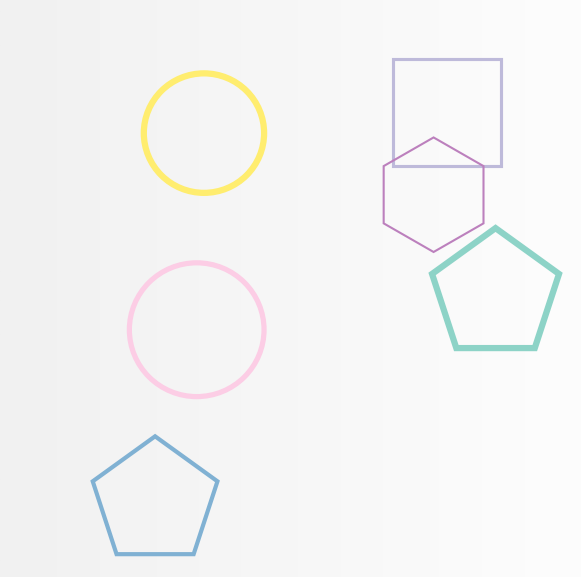[{"shape": "pentagon", "thickness": 3, "radius": 0.57, "center": [0.853, 0.489]}, {"shape": "square", "thickness": 1.5, "radius": 0.46, "center": [0.769, 0.804]}, {"shape": "pentagon", "thickness": 2, "radius": 0.56, "center": [0.267, 0.131]}, {"shape": "circle", "thickness": 2.5, "radius": 0.58, "center": [0.338, 0.428]}, {"shape": "hexagon", "thickness": 1, "radius": 0.5, "center": [0.746, 0.662]}, {"shape": "circle", "thickness": 3, "radius": 0.52, "center": [0.351, 0.769]}]